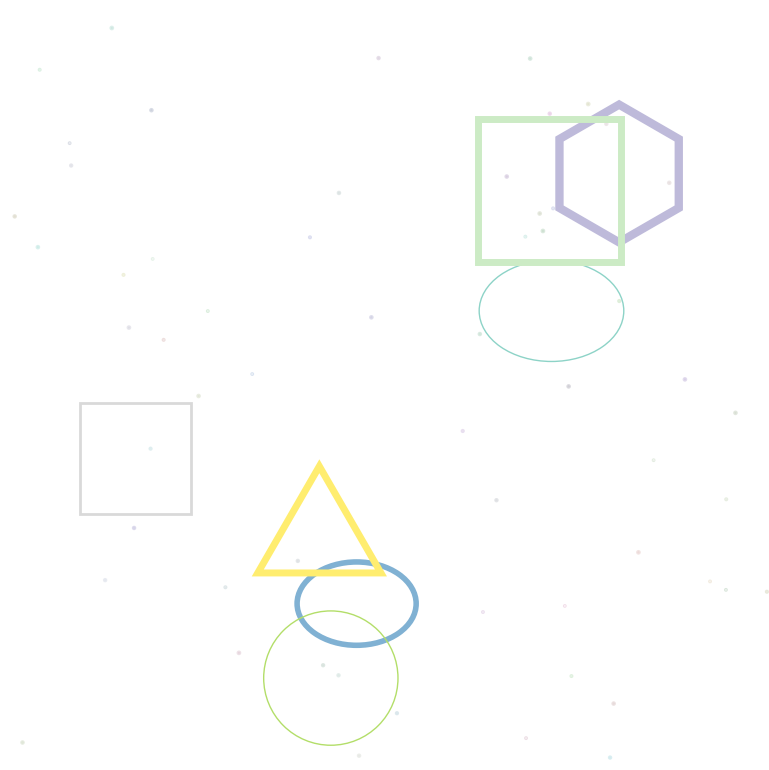[{"shape": "oval", "thickness": 0.5, "radius": 0.47, "center": [0.716, 0.596]}, {"shape": "hexagon", "thickness": 3, "radius": 0.45, "center": [0.804, 0.775]}, {"shape": "oval", "thickness": 2, "radius": 0.39, "center": [0.463, 0.216]}, {"shape": "circle", "thickness": 0.5, "radius": 0.44, "center": [0.43, 0.119]}, {"shape": "square", "thickness": 1, "radius": 0.36, "center": [0.176, 0.405]}, {"shape": "square", "thickness": 2.5, "radius": 0.46, "center": [0.714, 0.752]}, {"shape": "triangle", "thickness": 2.5, "radius": 0.46, "center": [0.415, 0.302]}]